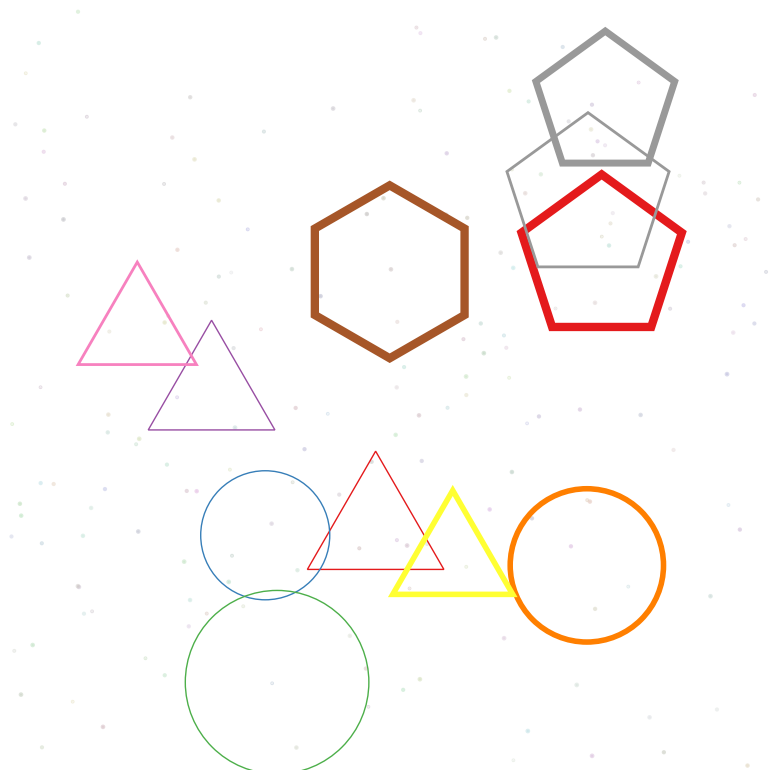[{"shape": "triangle", "thickness": 0.5, "radius": 0.51, "center": [0.488, 0.312]}, {"shape": "pentagon", "thickness": 3, "radius": 0.55, "center": [0.781, 0.664]}, {"shape": "circle", "thickness": 0.5, "radius": 0.42, "center": [0.344, 0.305]}, {"shape": "circle", "thickness": 0.5, "radius": 0.6, "center": [0.36, 0.114]}, {"shape": "triangle", "thickness": 0.5, "radius": 0.47, "center": [0.275, 0.489]}, {"shape": "circle", "thickness": 2, "radius": 0.5, "center": [0.762, 0.266]}, {"shape": "triangle", "thickness": 2, "radius": 0.45, "center": [0.588, 0.273]}, {"shape": "hexagon", "thickness": 3, "radius": 0.56, "center": [0.506, 0.647]}, {"shape": "triangle", "thickness": 1, "radius": 0.44, "center": [0.178, 0.571]}, {"shape": "pentagon", "thickness": 1, "radius": 0.55, "center": [0.764, 0.743]}, {"shape": "pentagon", "thickness": 2.5, "radius": 0.47, "center": [0.786, 0.865]}]